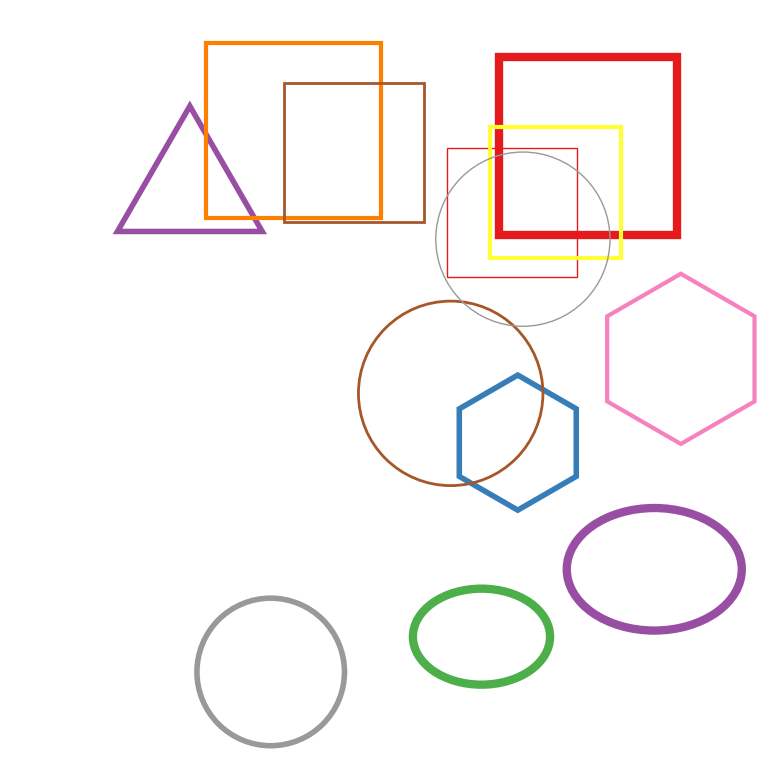[{"shape": "square", "thickness": 3, "radius": 0.58, "center": [0.763, 0.81]}, {"shape": "square", "thickness": 0.5, "radius": 0.42, "center": [0.665, 0.724]}, {"shape": "hexagon", "thickness": 2, "radius": 0.44, "center": [0.672, 0.425]}, {"shape": "oval", "thickness": 3, "radius": 0.45, "center": [0.625, 0.173]}, {"shape": "triangle", "thickness": 2, "radius": 0.54, "center": [0.247, 0.754]}, {"shape": "oval", "thickness": 3, "radius": 0.57, "center": [0.85, 0.261]}, {"shape": "square", "thickness": 1.5, "radius": 0.57, "center": [0.381, 0.831]}, {"shape": "square", "thickness": 1.5, "radius": 0.42, "center": [0.721, 0.75]}, {"shape": "square", "thickness": 1, "radius": 0.45, "center": [0.46, 0.802]}, {"shape": "circle", "thickness": 1, "radius": 0.6, "center": [0.585, 0.489]}, {"shape": "hexagon", "thickness": 1.5, "radius": 0.55, "center": [0.884, 0.534]}, {"shape": "circle", "thickness": 0.5, "radius": 0.57, "center": [0.679, 0.689]}, {"shape": "circle", "thickness": 2, "radius": 0.48, "center": [0.352, 0.127]}]